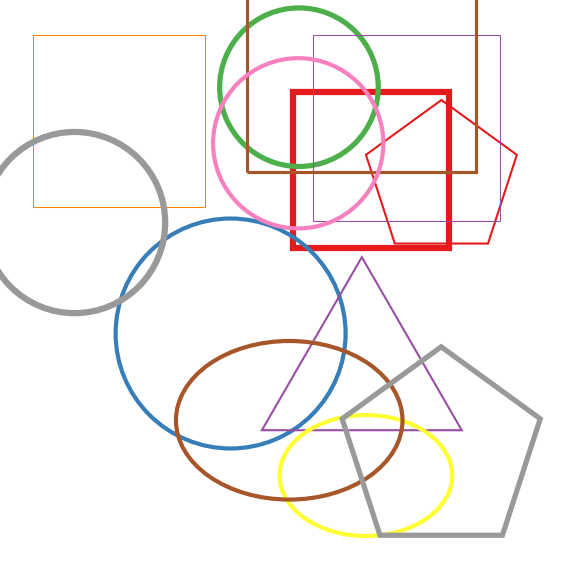[{"shape": "pentagon", "thickness": 1, "radius": 0.69, "center": [0.764, 0.689]}, {"shape": "square", "thickness": 3, "radius": 0.68, "center": [0.642, 0.705]}, {"shape": "circle", "thickness": 2, "radius": 1.0, "center": [0.399, 0.422]}, {"shape": "circle", "thickness": 2.5, "radius": 0.69, "center": [0.518, 0.848]}, {"shape": "square", "thickness": 0.5, "radius": 0.81, "center": [0.704, 0.778]}, {"shape": "triangle", "thickness": 1, "radius": 1.0, "center": [0.627, 0.354]}, {"shape": "square", "thickness": 0.5, "radius": 0.74, "center": [0.207, 0.789]}, {"shape": "oval", "thickness": 2, "radius": 0.75, "center": [0.634, 0.176]}, {"shape": "square", "thickness": 1.5, "radius": 0.99, "center": [0.626, 0.899]}, {"shape": "oval", "thickness": 2, "radius": 0.98, "center": [0.501, 0.271]}, {"shape": "circle", "thickness": 2, "radius": 0.74, "center": [0.516, 0.751]}, {"shape": "pentagon", "thickness": 2.5, "radius": 0.9, "center": [0.764, 0.218]}, {"shape": "circle", "thickness": 3, "radius": 0.78, "center": [0.129, 0.614]}]